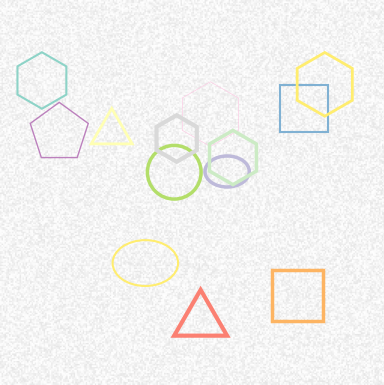[{"shape": "hexagon", "thickness": 1.5, "radius": 0.37, "center": [0.109, 0.791]}, {"shape": "triangle", "thickness": 2, "radius": 0.31, "center": [0.29, 0.657]}, {"shape": "oval", "thickness": 2.5, "radius": 0.29, "center": [0.59, 0.555]}, {"shape": "triangle", "thickness": 3, "radius": 0.4, "center": [0.521, 0.168]}, {"shape": "square", "thickness": 1.5, "radius": 0.31, "center": [0.79, 0.717]}, {"shape": "square", "thickness": 2.5, "radius": 0.33, "center": [0.772, 0.233]}, {"shape": "circle", "thickness": 2.5, "radius": 0.35, "center": [0.453, 0.553]}, {"shape": "hexagon", "thickness": 0.5, "radius": 0.42, "center": [0.546, 0.704]}, {"shape": "hexagon", "thickness": 3, "radius": 0.3, "center": [0.459, 0.64]}, {"shape": "pentagon", "thickness": 1, "radius": 0.4, "center": [0.154, 0.655]}, {"shape": "hexagon", "thickness": 2.5, "radius": 0.35, "center": [0.605, 0.591]}, {"shape": "oval", "thickness": 1.5, "radius": 0.43, "center": [0.378, 0.317]}, {"shape": "hexagon", "thickness": 2, "radius": 0.41, "center": [0.843, 0.781]}]